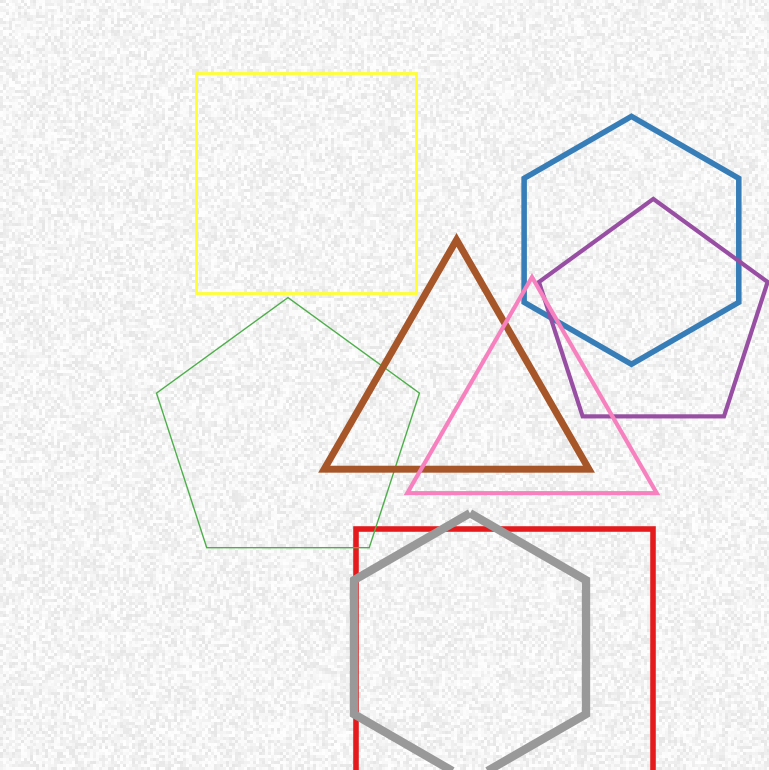[{"shape": "square", "thickness": 2, "radius": 0.96, "center": [0.655, 0.121]}, {"shape": "hexagon", "thickness": 2, "radius": 0.8, "center": [0.82, 0.688]}, {"shape": "pentagon", "thickness": 0.5, "radius": 0.9, "center": [0.374, 0.434]}, {"shape": "pentagon", "thickness": 1.5, "radius": 0.78, "center": [0.848, 0.586]}, {"shape": "square", "thickness": 1, "radius": 0.72, "center": [0.398, 0.762]}, {"shape": "triangle", "thickness": 2.5, "radius": 0.99, "center": [0.593, 0.49]}, {"shape": "triangle", "thickness": 1.5, "radius": 0.94, "center": [0.691, 0.453]}, {"shape": "hexagon", "thickness": 3, "radius": 0.87, "center": [0.61, 0.16]}]